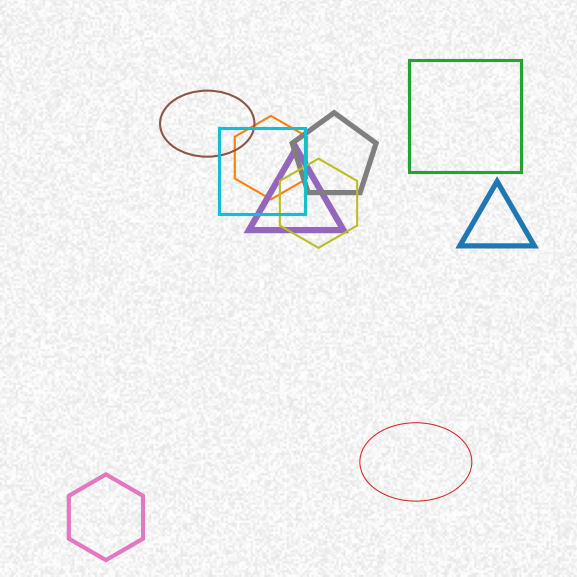[{"shape": "triangle", "thickness": 2.5, "radius": 0.37, "center": [0.861, 0.611]}, {"shape": "hexagon", "thickness": 1, "radius": 0.36, "center": [0.469, 0.726]}, {"shape": "square", "thickness": 1.5, "radius": 0.48, "center": [0.806, 0.798]}, {"shape": "oval", "thickness": 0.5, "radius": 0.48, "center": [0.72, 0.199]}, {"shape": "triangle", "thickness": 3, "radius": 0.47, "center": [0.513, 0.648]}, {"shape": "oval", "thickness": 1, "radius": 0.41, "center": [0.359, 0.785]}, {"shape": "hexagon", "thickness": 2, "radius": 0.37, "center": [0.183, 0.103]}, {"shape": "pentagon", "thickness": 2.5, "radius": 0.38, "center": [0.579, 0.727]}, {"shape": "hexagon", "thickness": 1, "radius": 0.39, "center": [0.552, 0.647]}, {"shape": "square", "thickness": 1.5, "radius": 0.37, "center": [0.454, 0.703]}]